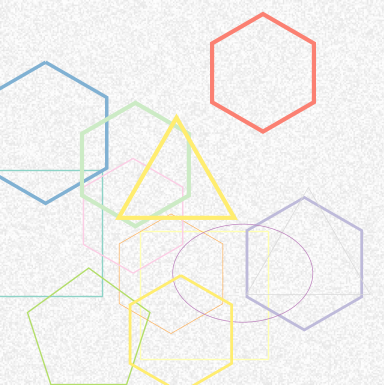[{"shape": "square", "thickness": 1, "radius": 0.82, "center": [0.102, 0.394]}, {"shape": "square", "thickness": 1, "radius": 0.83, "center": [0.529, 0.235]}, {"shape": "hexagon", "thickness": 2, "radius": 0.86, "center": [0.79, 0.315]}, {"shape": "hexagon", "thickness": 3, "radius": 0.76, "center": [0.683, 0.811]}, {"shape": "hexagon", "thickness": 2.5, "radius": 0.92, "center": [0.118, 0.655]}, {"shape": "hexagon", "thickness": 0.5, "radius": 0.78, "center": [0.444, 0.289]}, {"shape": "pentagon", "thickness": 1, "radius": 0.84, "center": [0.23, 0.137]}, {"shape": "hexagon", "thickness": 1, "radius": 0.74, "center": [0.346, 0.44]}, {"shape": "triangle", "thickness": 0.5, "radius": 0.93, "center": [0.801, 0.328]}, {"shape": "oval", "thickness": 0.5, "radius": 0.91, "center": [0.631, 0.29]}, {"shape": "hexagon", "thickness": 3, "radius": 0.8, "center": [0.352, 0.573]}, {"shape": "triangle", "thickness": 3, "radius": 0.87, "center": [0.458, 0.521]}, {"shape": "hexagon", "thickness": 2, "radius": 0.76, "center": [0.47, 0.132]}]